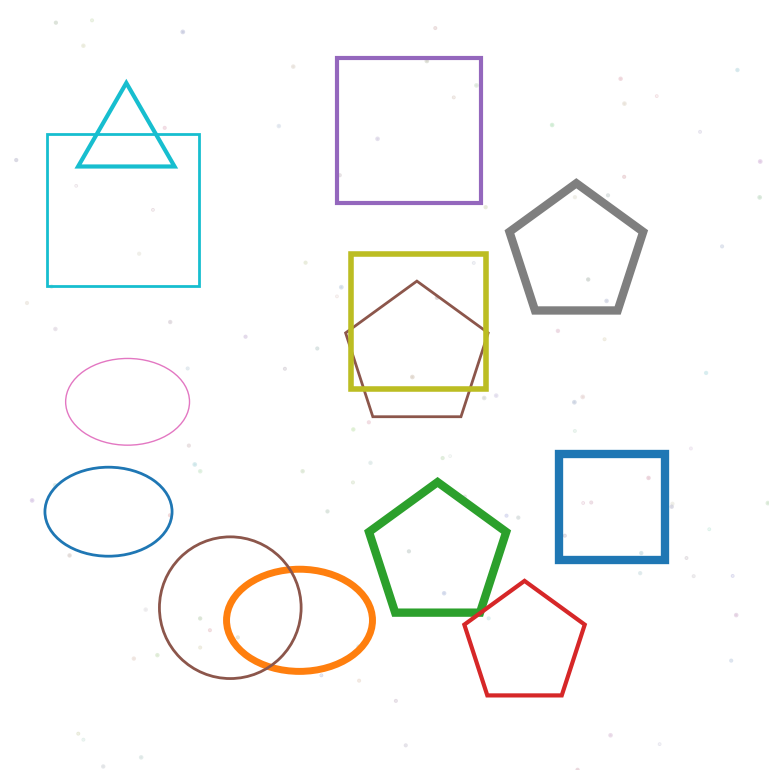[{"shape": "square", "thickness": 3, "radius": 0.34, "center": [0.795, 0.342]}, {"shape": "oval", "thickness": 1, "radius": 0.41, "center": [0.141, 0.335]}, {"shape": "oval", "thickness": 2.5, "radius": 0.47, "center": [0.389, 0.194]}, {"shape": "pentagon", "thickness": 3, "radius": 0.47, "center": [0.568, 0.28]}, {"shape": "pentagon", "thickness": 1.5, "radius": 0.41, "center": [0.681, 0.163]}, {"shape": "square", "thickness": 1.5, "radius": 0.47, "center": [0.531, 0.831]}, {"shape": "circle", "thickness": 1, "radius": 0.46, "center": [0.299, 0.211]}, {"shape": "pentagon", "thickness": 1, "radius": 0.49, "center": [0.541, 0.538]}, {"shape": "oval", "thickness": 0.5, "radius": 0.4, "center": [0.166, 0.478]}, {"shape": "pentagon", "thickness": 3, "radius": 0.46, "center": [0.748, 0.671]}, {"shape": "square", "thickness": 2, "radius": 0.44, "center": [0.543, 0.583]}, {"shape": "triangle", "thickness": 1.5, "radius": 0.36, "center": [0.164, 0.82]}, {"shape": "square", "thickness": 1, "radius": 0.49, "center": [0.16, 0.727]}]